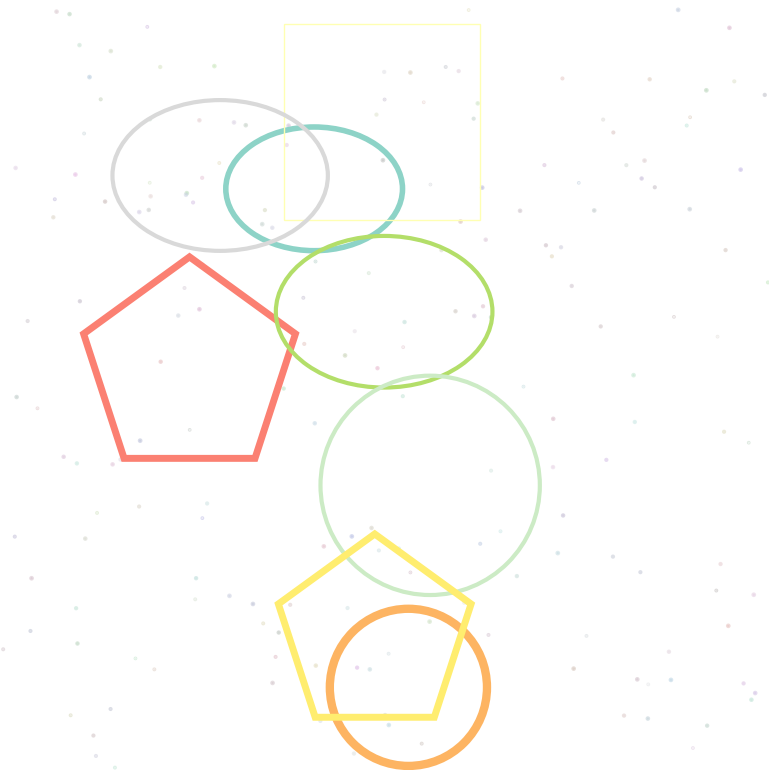[{"shape": "oval", "thickness": 2, "radius": 0.57, "center": [0.408, 0.755]}, {"shape": "square", "thickness": 0.5, "radius": 0.64, "center": [0.496, 0.842]}, {"shape": "pentagon", "thickness": 2.5, "radius": 0.72, "center": [0.246, 0.522]}, {"shape": "circle", "thickness": 3, "radius": 0.51, "center": [0.53, 0.107]}, {"shape": "oval", "thickness": 1.5, "radius": 0.7, "center": [0.499, 0.595]}, {"shape": "oval", "thickness": 1.5, "radius": 0.7, "center": [0.286, 0.772]}, {"shape": "circle", "thickness": 1.5, "radius": 0.71, "center": [0.559, 0.37]}, {"shape": "pentagon", "thickness": 2.5, "radius": 0.66, "center": [0.487, 0.175]}]